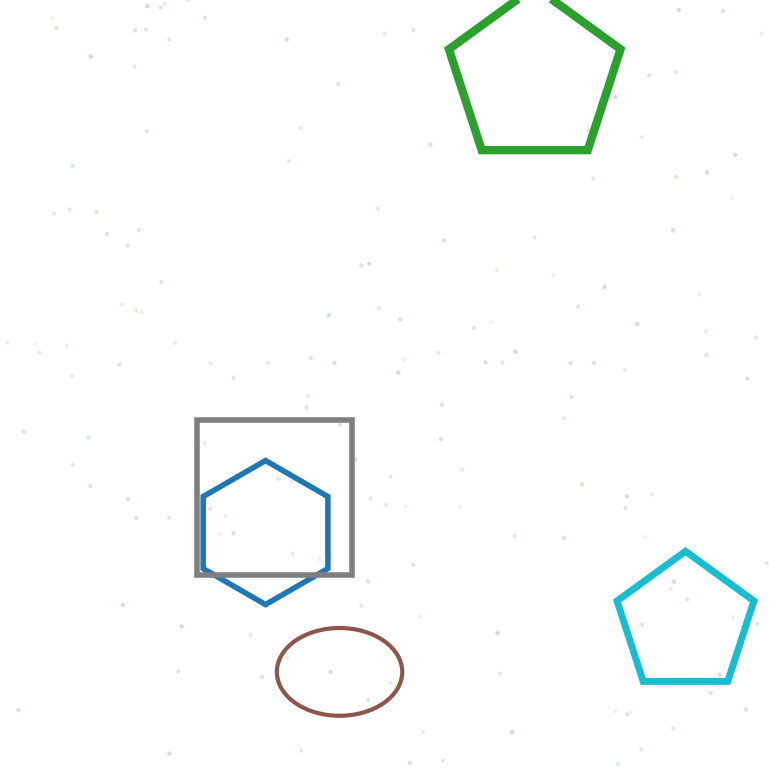[{"shape": "hexagon", "thickness": 2, "radius": 0.47, "center": [0.345, 0.308]}, {"shape": "pentagon", "thickness": 3, "radius": 0.59, "center": [0.694, 0.9]}, {"shape": "oval", "thickness": 1.5, "radius": 0.41, "center": [0.441, 0.127]}, {"shape": "square", "thickness": 2, "radius": 0.5, "center": [0.357, 0.354]}, {"shape": "pentagon", "thickness": 2.5, "radius": 0.47, "center": [0.89, 0.191]}]